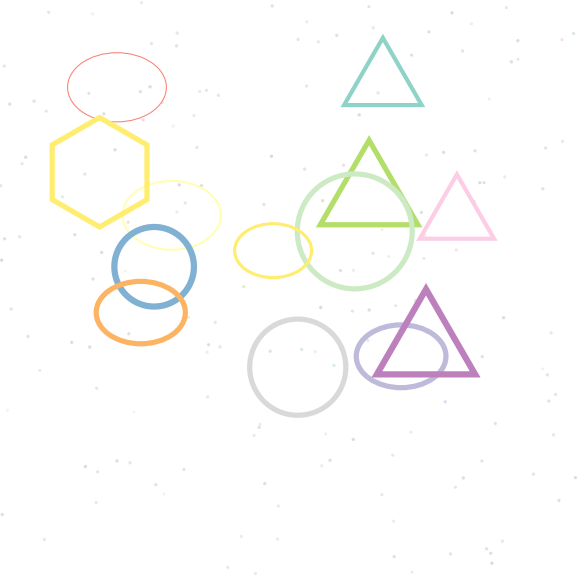[{"shape": "triangle", "thickness": 2, "radius": 0.39, "center": [0.663, 0.856]}, {"shape": "oval", "thickness": 1, "radius": 0.43, "center": [0.297, 0.626]}, {"shape": "oval", "thickness": 2.5, "radius": 0.39, "center": [0.695, 0.382]}, {"shape": "oval", "thickness": 0.5, "radius": 0.43, "center": [0.203, 0.848]}, {"shape": "circle", "thickness": 3, "radius": 0.34, "center": [0.267, 0.537]}, {"shape": "oval", "thickness": 2.5, "radius": 0.39, "center": [0.244, 0.458]}, {"shape": "triangle", "thickness": 2.5, "radius": 0.49, "center": [0.639, 0.659]}, {"shape": "triangle", "thickness": 2, "radius": 0.37, "center": [0.791, 0.623]}, {"shape": "circle", "thickness": 2.5, "radius": 0.42, "center": [0.516, 0.363]}, {"shape": "triangle", "thickness": 3, "radius": 0.49, "center": [0.738, 0.4]}, {"shape": "circle", "thickness": 2.5, "radius": 0.5, "center": [0.614, 0.598]}, {"shape": "oval", "thickness": 1.5, "radius": 0.33, "center": [0.473, 0.565]}, {"shape": "hexagon", "thickness": 2.5, "radius": 0.47, "center": [0.172, 0.701]}]